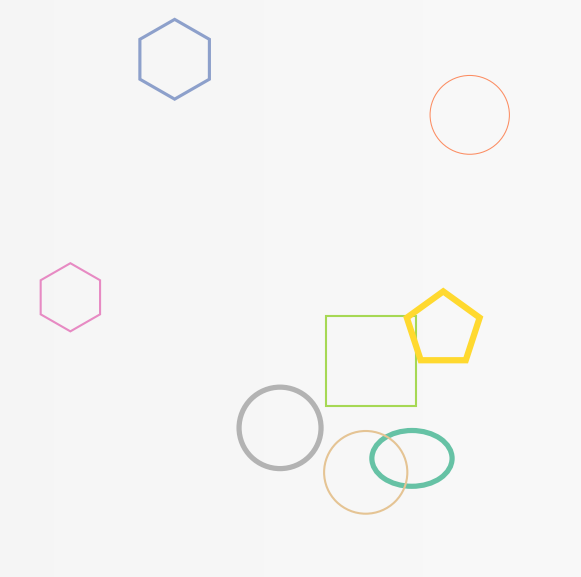[{"shape": "oval", "thickness": 2.5, "radius": 0.35, "center": [0.709, 0.205]}, {"shape": "circle", "thickness": 0.5, "radius": 0.34, "center": [0.808, 0.8]}, {"shape": "hexagon", "thickness": 1.5, "radius": 0.35, "center": [0.3, 0.897]}, {"shape": "hexagon", "thickness": 1, "radius": 0.29, "center": [0.121, 0.484]}, {"shape": "square", "thickness": 1, "radius": 0.39, "center": [0.639, 0.373]}, {"shape": "pentagon", "thickness": 3, "radius": 0.33, "center": [0.763, 0.429]}, {"shape": "circle", "thickness": 1, "radius": 0.36, "center": [0.629, 0.181]}, {"shape": "circle", "thickness": 2.5, "radius": 0.35, "center": [0.482, 0.258]}]